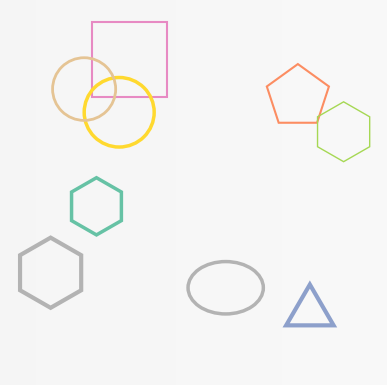[{"shape": "hexagon", "thickness": 2.5, "radius": 0.37, "center": [0.249, 0.464]}, {"shape": "pentagon", "thickness": 1.5, "radius": 0.42, "center": [0.769, 0.749]}, {"shape": "triangle", "thickness": 3, "radius": 0.35, "center": [0.8, 0.19]}, {"shape": "square", "thickness": 1.5, "radius": 0.49, "center": [0.335, 0.845]}, {"shape": "hexagon", "thickness": 1, "radius": 0.39, "center": [0.887, 0.658]}, {"shape": "circle", "thickness": 2.5, "radius": 0.45, "center": [0.308, 0.708]}, {"shape": "circle", "thickness": 2, "radius": 0.41, "center": [0.217, 0.769]}, {"shape": "hexagon", "thickness": 3, "radius": 0.46, "center": [0.131, 0.292]}, {"shape": "oval", "thickness": 2.5, "radius": 0.49, "center": [0.582, 0.253]}]